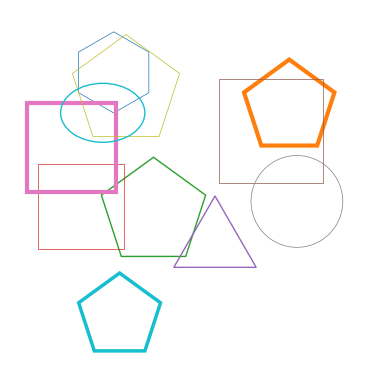[{"shape": "hexagon", "thickness": 0.5, "radius": 0.53, "center": [0.295, 0.812]}, {"shape": "pentagon", "thickness": 3, "radius": 0.62, "center": [0.751, 0.722]}, {"shape": "pentagon", "thickness": 1, "radius": 0.71, "center": [0.399, 0.449]}, {"shape": "square", "thickness": 0.5, "radius": 0.56, "center": [0.211, 0.464]}, {"shape": "triangle", "thickness": 1, "radius": 0.62, "center": [0.558, 0.367]}, {"shape": "square", "thickness": 0.5, "radius": 0.67, "center": [0.703, 0.659]}, {"shape": "square", "thickness": 3, "radius": 0.57, "center": [0.186, 0.617]}, {"shape": "circle", "thickness": 0.5, "radius": 0.6, "center": [0.771, 0.477]}, {"shape": "pentagon", "thickness": 0.5, "radius": 0.73, "center": [0.327, 0.764]}, {"shape": "pentagon", "thickness": 2.5, "radius": 0.56, "center": [0.311, 0.179]}, {"shape": "oval", "thickness": 1, "radius": 0.55, "center": [0.267, 0.707]}]